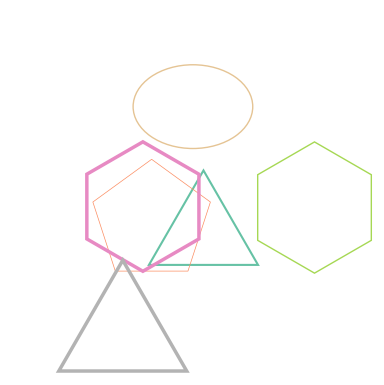[{"shape": "triangle", "thickness": 1.5, "radius": 0.82, "center": [0.529, 0.394]}, {"shape": "pentagon", "thickness": 0.5, "radius": 0.8, "center": [0.394, 0.426]}, {"shape": "hexagon", "thickness": 2.5, "radius": 0.84, "center": [0.371, 0.463]}, {"shape": "hexagon", "thickness": 1, "radius": 0.85, "center": [0.817, 0.461]}, {"shape": "oval", "thickness": 1, "radius": 0.78, "center": [0.501, 0.723]}, {"shape": "triangle", "thickness": 2.5, "radius": 0.96, "center": [0.319, 0.132]}]